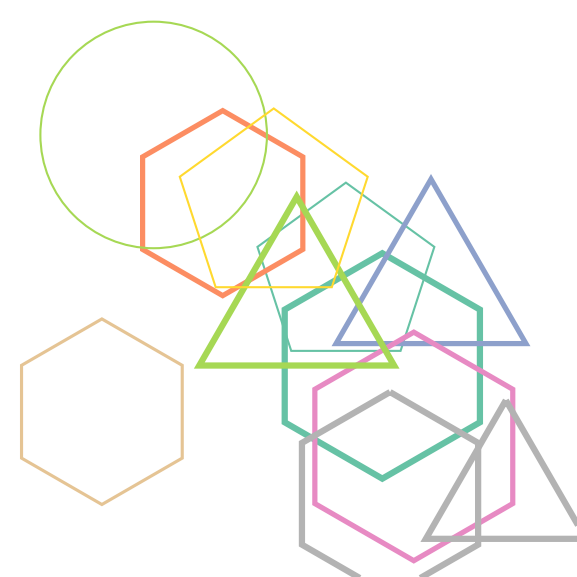[{"shape": "pentagon", "thickness": 1, "radius": 0.81, "center": [0.599, 0.522]}, {"shape": "hexagon", "thickness": 3, "radius": 0.98, "center": [0.662, 0.365]}, {"shape": "hexagon", "thickness": 2.5, "radius": 0.8, "center": [0.386, 0.647]}, {"shape": "triangle", "thickness": 2.5, "radius": 0.95, "center": [0.746, 0.499]}, {"shape": "hexagon", "thickness": 2.5, "radius": 0.99, "center": [0.717, 0.226]}, {"shape": "triangle", "thickness": 3, "radius": 0.97, "center": [0.514, 0.464]}, {"shape": "circle", "thickness": 1, "radius": 0.98, "center": [0.266, 0.765]}, {"shape": "pentagon", "thickness": 1, "radius": 0.86, "center": [0.474, 0.64]}, {"shape": "hexagon", "thickness": 1.5, "radius": 0.8, "center": [0.176, 0.286]}, {"shape": "hexagon", "thickness": 3, "radius": 0.88, "center": [0.675, 0.144]}, {"shape": "triangle", "thickness": 3, "radius": 0.8, "center": [0.876, 0.146]}]